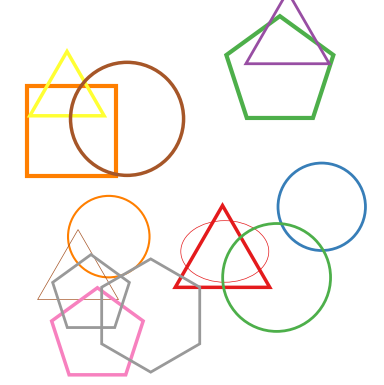[{"shape": "oval", "thickness": 0.5, "radius": 0.57, "center": [0.584, 0.347]}, {"shape": "triangle", "thickness": 2.5, "radius": 0.71, "center": [0.578, 0.325]}, {"shape": "circle", "thickness": 2, "radius": 0.57, "center": [0.836, 0.463]}, {"shape": "circle", "thickness": 2, "radius": 0.7, "center": [0.718, 0.279]}, {"shape": "pentagon", "thickness": 3, "radius": 0.73, "center": [0.727, 0.812]}, {"shape": "triangle", "thickness": 2, "radius": 0.63, "center": [0.747, 0.897]}, {"shape": "circle", "thickness": 1.5, "radius": 0.53, "center": [0.283, 0.385]}, {"shape": "square", "thickness": 3, "radius": 0.58, "center": [0.186, 0.66]}, {"shape": "triangle", "thickness": 2.5, "radius": 0.56, "center": [0.174, 0.755]}, {"shape": "circle", "thickness": 2.5, "radius": 0.73, "center": [0.33, 0.691]}, {"shape": "triangle", "thickness": 0.5, "radius": 0.61, "center": [0.203, 0.282]}, {"shape": "pentagon", "thickness": 2.5, "radius": 0.62, "center": [0.253, 0.128]}, {"shape": "pentagon", "thickness": 2, "radius": 0.52, "center": [0.236, 0.234]}, {"shape": "hexagon", "thickness": 2, "radius": 0.74, "center": [0.391, 0.18]}]